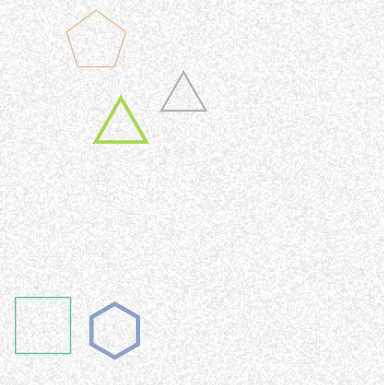[{"shape": "square", "thickness": 1, "radius": 0.36, "center": [0.11, 0.157]}, {"shape": "hexagon", "thickness": 3, "radius": 0.35, "center": [0.298, 0.141]}, {"shape": "triangle", "thickness": 2.5, "radius": 0.38, "center": [0.314, 0.669]}, {"shape": "pentagon", "thickness": 1, "radius": 0.41, "center": [0.25, 0.892]}, {"shape": "triangle", "thickness": 1.5, "radius": 0.33, "center": [0.477, 0.746]}]